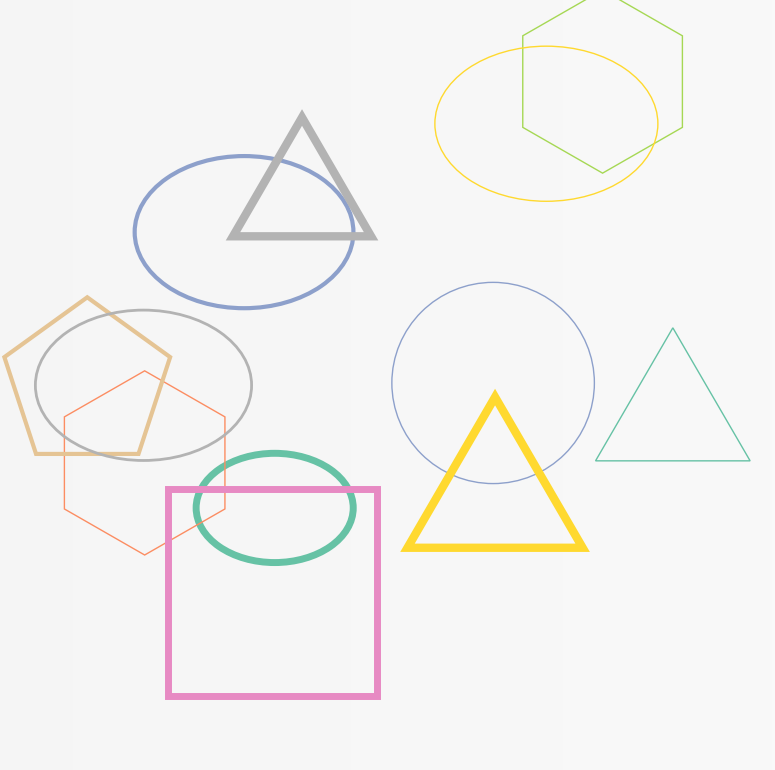[{"shape": "triangle", "thickness": 0.5, "radius": 0.58, "center": [0.868, 0.459]}, {"shape": "oval", "thickness": 2.5, "radius": 0.51, "center": [0.354, 0.34]}, {"shape": "hexagon", "thickness": 0.5, "radius": 0.6, "center": [0.187, 0.399]}, {"shape": "oval", "thickness": 1.5, "radius": 0.71, "center": [0.315, 0.699]}, {"shape": "circle", "thickness": 0.5, "radius": 0.65, "center": [0.636, 0.503]}, {"shape": "square", "thickness": 2.5, "radius": 0.67, "center": [0.351, 0.231]}, {"shape": "hexagon", "thickness": 0.5, "radius": 0.59, "center": [0.778, 0.894]}, {"shape": "triangle", "thickness": 3, "radius": 0.65, "center": [0.639, 0.354]}, {"shape": "oval", "thickness": 0.5, "radius": 0.72, "center": [0.705, 0.839]}, {"shape": "pentagon", "thickness": 1.5, "radius": 0.56, "center": [0.113, 0.501]}, {"shape": "oval", "thickness": 1, "radius": 0.7, "center": [0.185, 0.5]}, {"shape": "triangle", "thickness": 3, "radius": 0.51, "center": [0.39, 0.745]}]